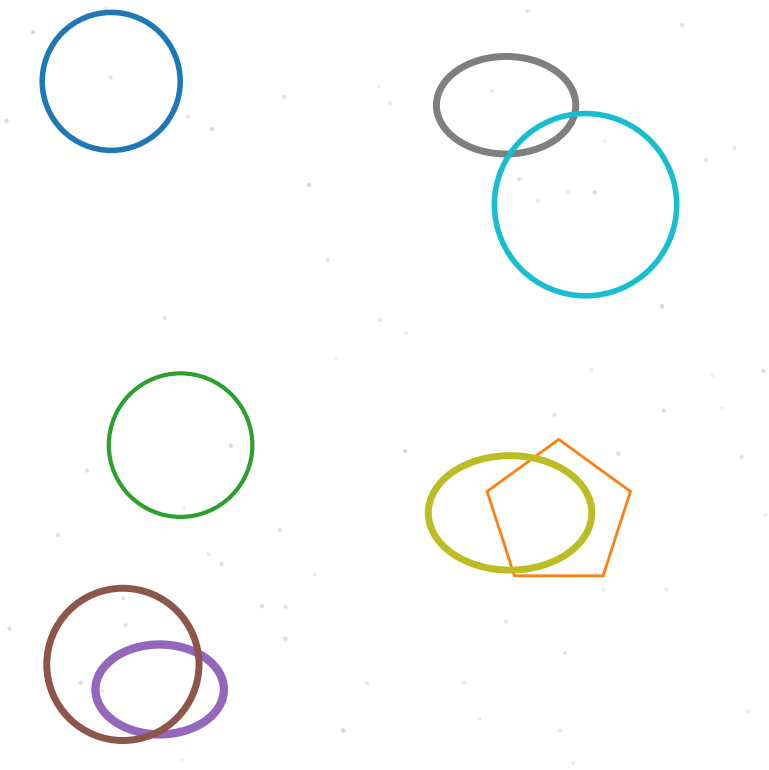[{"shape": "circle", "thickness": 2, "radius": 0.45, "center": [0.144, 0.894]}, {"shape": "pentagon", "thickness": 1, "radius": 0.49, "center": [0.726, 0.331]}, {"shape": "circle", "thickness": 1.5, "radius": 0.47, "center": [0.235, 0.422]}, {"shape": "oval", "thickness": 3, "radius": 0.42, "center": [0.207, 0.105]}, {"shape": "circle", "thickness": 2.5, "radius": 0.49, "center": [0.16, 0.137]}, {"shape": "oval", "thickness": 2.5, "radius": 0.45, "center": [0.657, 0.863]}, {"shape": "oval", "thickness": 2.5, "radius": 0.53, "center": [0.662, 0.334]}, {"shape": "circle", "thickness": 2, "radius": 0.59, "center": [0.76, 0.734]}]